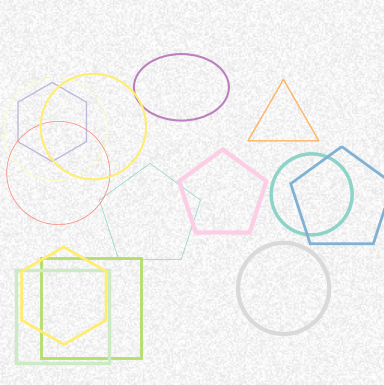[{"shape": "circle", "thickness": 2.5, "radius": 0.53, "center": [0.81, 0.495]}, {"shape": "pentagon", "thickness": 0.5, "radius": 0.69, "center": [0.39, 0.438]}, {"shape": "circle", "thickness": 0.5, "radius": 0.67, "center": [0.144, 0.664]}, {"shape": "hexagon", "thickness": 1, "radius": 0.51, "center": [0.136, 0.683]}, {"shape": "circle", "thickness": 0.5, "radius": 0.67, "center": [0.152, 0.551]}, {"shape": "pentagon", "thickness": 2, "radius": 0.7, "center": [0.888, 0.48]}, {"shape": "triangle", "thickness": 1, "radius": 0.53, "center": [0.736, 0.687]}, {"shape": "square", "thickness": 2, "radius": 0.65, "center": [0.236, 0.2]}, {"shape": "pentagon", "thickness": 3, "radius": 0.6, "center": [0.578, 0.493]}, {"shape": "circle", "thickness": 3, "radius": 0.59, "center": [0.737, 0.251]}, {"shape": "oval", "thickness": 1.5, "radius": 0.62, "center": [0.471, 0.773]}, {"shape": "square", "thickness": 2.5, "radius": 0.6, "center": [0.162, 0.179]}, {"shape": "circle", "thickness": 1.5, "radius": 0.68, "center": [0.243, 0.671]}, {"shape": "hexagon", "thickness": 2, "radius": 0.63, "center": [0.166, 0.232]}]